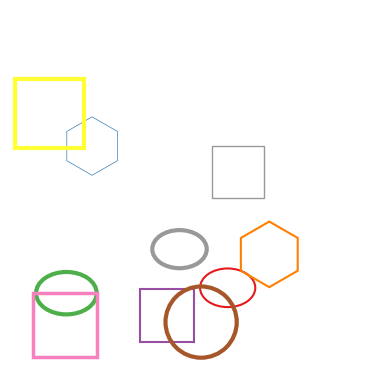[{"shape": "oval", "thickness": 1.5, "radius": 0.36, "center": [0.591, 0.253]}, {"shape": "hexagon", "thickness": 0.5, "radius": 0.38, "center": [0.239, 0.621]}, {"shape": "oval", "thickness": 3, "radius": 0.39, "center": [0.172, 0.238]}, {"shape": "square", "thickness": 1.5, "radius": 0.35, "center": [0.434, 0.181]}, {"shape": "hexagon", "thickness": 1.5, "radius": 0.43, "center": [0.699, 0.339]}, {"shape": "square", "thickness": 3, "radius": 0.45, "center": [0.129, 0.705]}, {"shape": "circle", "thickness": 3, "radius": 0.46, "center": [0.522, 0.163]}, {"shape": "square", "thickness": 2.5, "radius": 0.41, "center": [0.169, 0.156]}, {"shape": "square", "thickness": 1, "radius": 0.33, "center": [0.618, 0.553]}, {"shape": "oval", "thickness": 3, "radius": 0.35, "center": [0.466, 0.353]}]